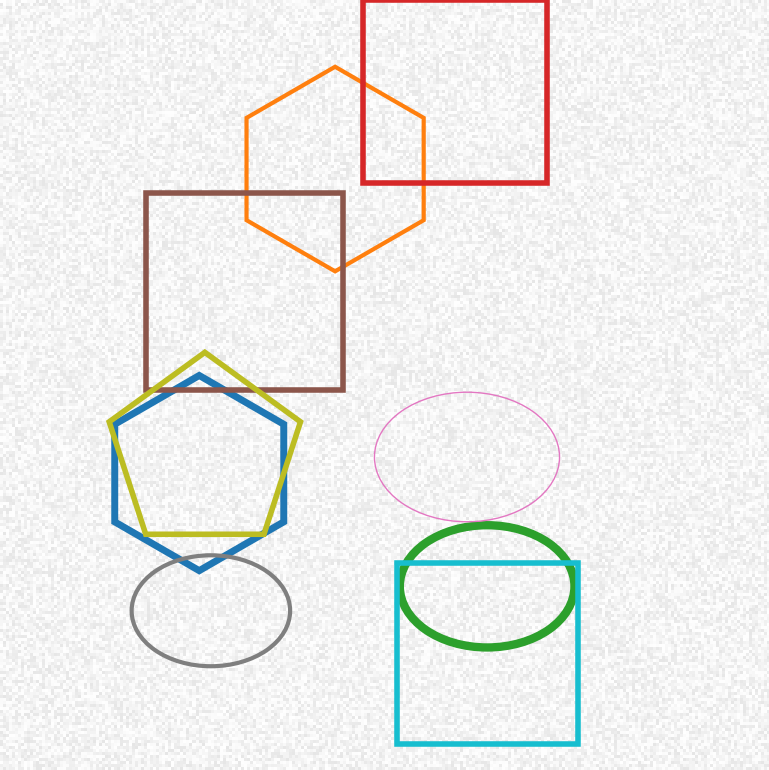[{"shape": "hexagon", "thickness": 2.5, "radius": 0.63, "center": [0.259, 0.386]}, {"shape": "hexagon", "thickness": 1.5, "radius": 0.66, "center": [0.435, 0.78]}, {"shape": "oval", "thickness": 3, "radius": 0.57, "center": [0.633, 0.239]}, {"shape": "square", "thickness": 2, "radius": 0.6, "center": [0.591, 0.881]}, {"shape": "square", "thickness": 2, "radius": 0.64, "center": [0.318, 0.621]}, {"shape": "oval", "thickness": 0.5, "radius": 0.6, "center": [0.606, 0.407]}, {"shape": "oval", "thickness": 1.5, "radius": 0.51, "center": [0.274, 0.207]}, {"shape": "pentagon", "thickness": 2, "radius": 0.65, "center": [0.266, 0.412]}, {"shape": "square", "thickness": 2, "radius": 0.59, "center": [0.633, 0.151]}]